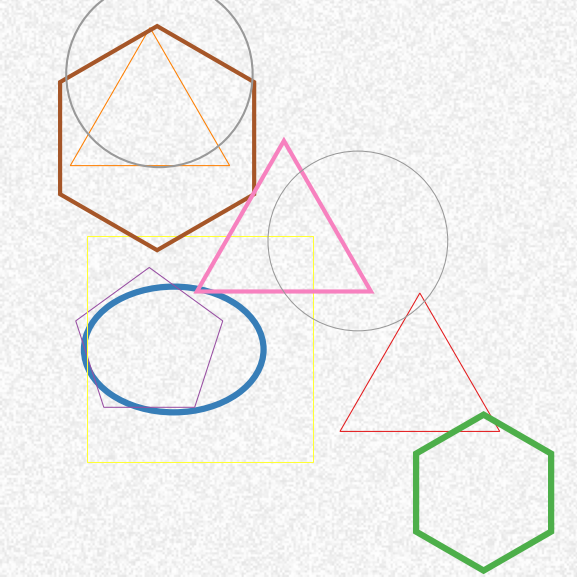[{"shape": "triangle", "thickness": 0.5, "radius": 0.8, "center": [0.727, 0.332]}, {"shape": "oval", "thickness": 3, "radius": 0.78, "center": [0.301, 0.394]}, {"shape": "hexagon", "thickness": 3, "radius": 0.68, "center": [0.837, 0.146]}, {"shape": "pentagon", "thickness": 0.5, "radius": 0.67, "center": [0.258, 0.402]}, {"shape": "triangle", "thickness": 0.5, "radius": 0.8, "center": [0.26, 0.792]}, {"shape": "square", "thickness": 0.5, "radius": 0.98, "center": [0.346, 0.394]}, {"shape": "hexagon", "thickness": 2, "radius": 0.97, "center": [0.272, 0.76]}, {"shape": "triangle", "thickness": 2, "radius": 0.87, "center": [0.492, 0.581]}, {"shape": "circle", "thickness": 1, "radius": 0.81, "center": [0.276, 0.871]}, {"shape": "circle", "thickness": 0.5, "radius": 0.78, "center": [0.62, 0.582]}]